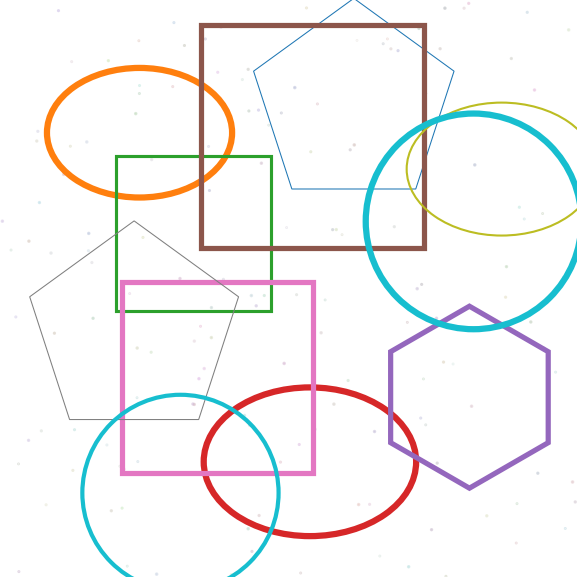[{"shape": "pentagon", "thickness": 0.5, "radius": 0.91, "center": [0.613, 0.82]}, {"shape": "oval", "thickness": 3, "radius": 0.8, "center": [0.242, 0.769]}, {"shape": "square", "thickness": 1.5, "radius": 0.67, "center": [0.335, 0.595]}, {"shape": "oval", "thickness": 3, "radius": 0.92, "center": [0.537, 0.2]}, {"shape": "hexagon", "thickness": 2.5, "radius": 0.79, "center": [0.813, 0.311]}, {"shape": "square", "thickness": 2.5, "radius": 0.97, "center": [0.542, 0.763]}, {"shape": "square", "thickness": 2.5, "radius": 0.83, "center": [0.376, 0.346]}, {"shape": "pentagon", "thickness": 0.5, "radius": 0.95, "center": [0.232, 0.426]}, {"shape": "oval", "thickness": 1, "radius": 0.82, "center": [0.869, 0.706]}, {"shape": "circle", "thickness": 2, "radius": 0.85, "center": [0.312, 0.146]}, {"shape": "circle", "thickness": 3, "radius": 0.93, "center": [0.82, 0.616]}]